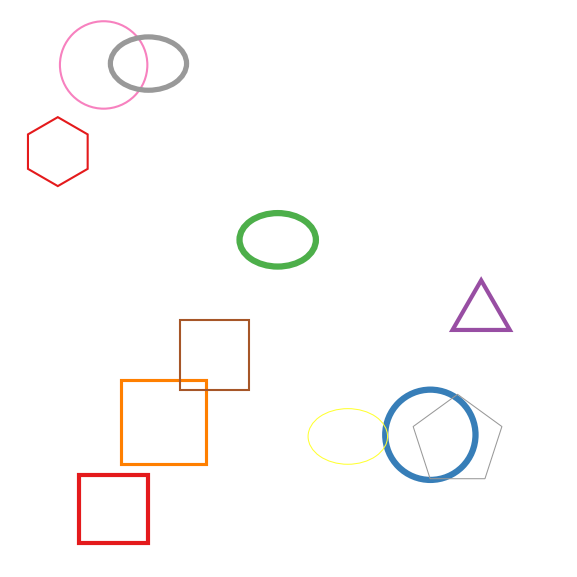[{"shape": "square", "thickness": 2, "radius": 0.3, "center": [0.196, 0.118]}, {"shape": "hexagon", "thickness": 1, "radius": 0.3, "center": [0.1, 0.737]}, {"shape": "circle", "thickness": 3, "radius": 0.39, "center": [0.745, 0.246]}, {"shape": "oval", "thickness": 3, "radius": 0.33, "center": [0.481, 0.584]}, {"shape": "triangle", "thickness": 2, "radius": 0.29, "center": [0.833, 0.456]}, {"shape": "square", "thickness": 1.5, "radius": 0.37, "center": [0.283, 0.269]}, {"shape": "oval", "thickness": 0.5, "radius": 0.34, "center": [0.602, 0.243]}, {"shape": "square", "thickness": 1, "radius": 0.3, "center": [0.371, 0.384]}, {"shape": "circle", "thickness": 1, "radius": 0.38, "center": [0.179, 0.887]}, {"shape": "pentagon", "thickness": 0.5, "radius": 0.4, "center": [0.792, 0.236]}, {"shape": "oval", "thickness": 2.5, "radius": 0.33, "center": [0.257, 0.889]}]